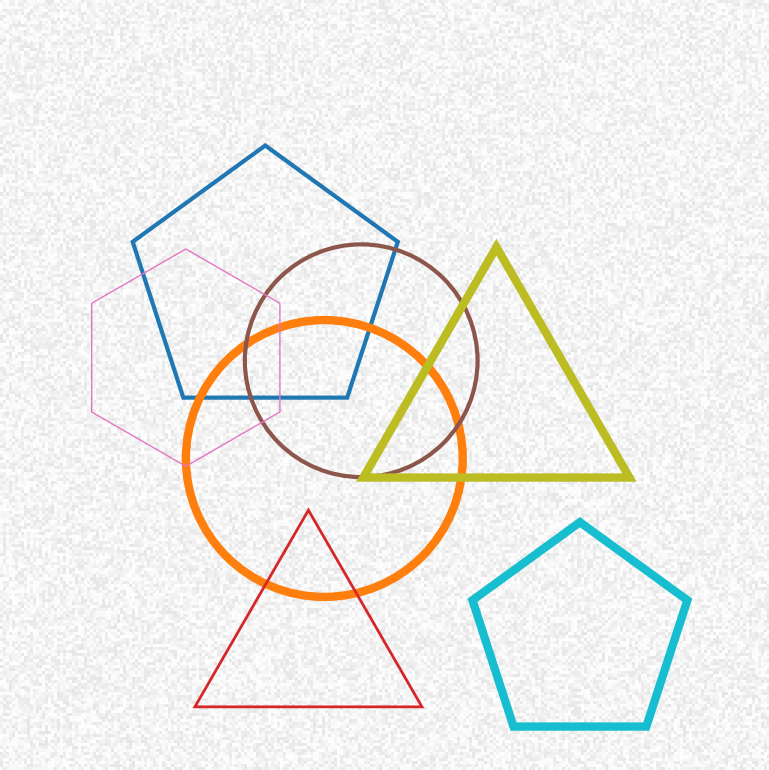[{"shape": "pentagon", "thickness": 1.5, "radius": 0.91, "center": [0.344, 0.63]}, {"shape": "circle", "thickness": 3, "radius": 0.9, "center": [0.421, 0.405]}, {"shape": "triangle", "thickness": 1, "radius": 0.85, "center": [0.401, 0.167]}, {"shape": "circle", "thickness": 1.5, "radius": 0.76, "center": [0.469, 0.532]}, {"shape": "hexagon", "thickness": 0.5, "radius": 0.71, "center": [0.241, 0.536]}, {"shape": "triangle", "thickness": 3, "radius": 1.0, "center": [0.645, 0.48]}, {"shape": "pentagon", "thickness": 3, "radius": 0.73, "center": [0.753, 0.175]}]